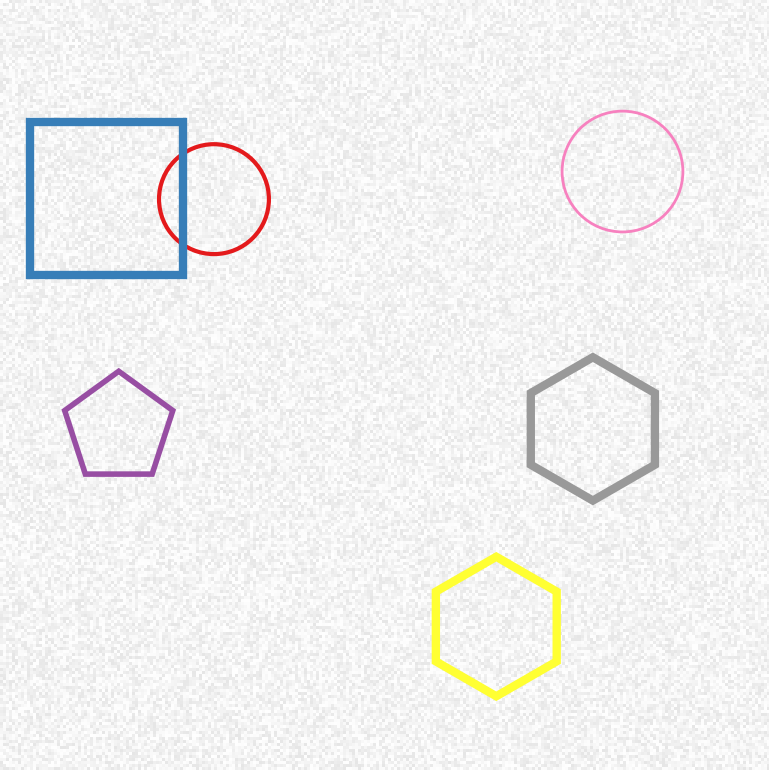[{"shape": "circle", "thickness": 1.5, "radius": 0.36, "center": [0.278, 0.741]}, {"shape": "square", "thickness": 3, "radius": 0.5, "center": [0.139, 0.742]}, {"shape": "pentagon", "thickness": 2, "radius": 0.37, "center": [0.154, 0.444]}, {"shape": "hexagon", "thickness": 3, "radius": 0.45, "center": [0.645, 0.186]}, {"shape": "circle", "thickness": 1, "radius": 0.39, "center": [0.808, 0.777]}, {"shape": "hexagon", "thickness": 3, "radius": 0.47, "center": [0.77, 0.443]}]